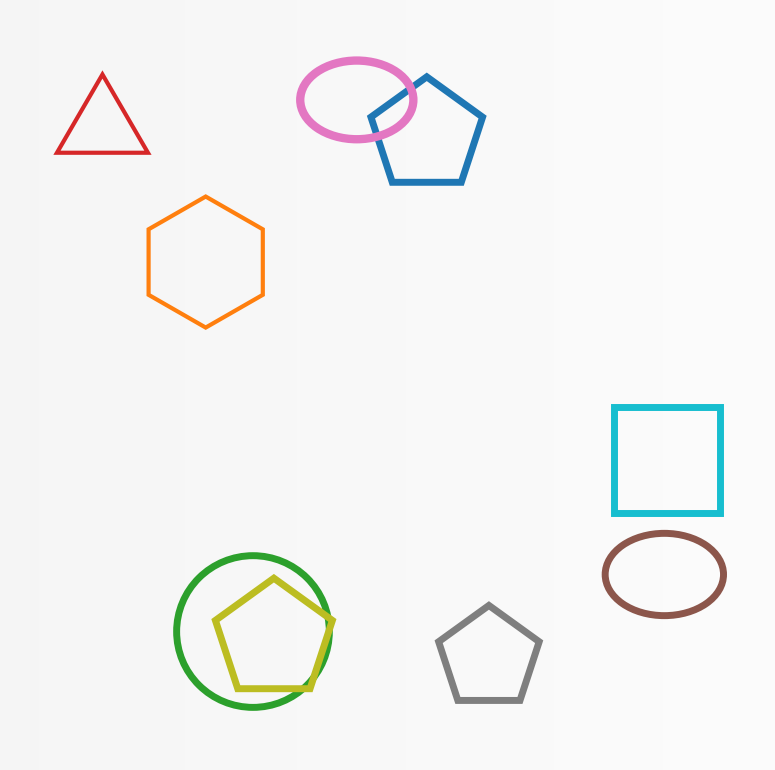[{"shape": "pentagon", "thickness": 2.5, "radius": 0.38, "center": [0.551, 0.825]}, {"shape": "hexagon", "thickness": 1.5, "radius": 0.43, "center": [0.265, 0.66]}, {"shape": "circle", "thickness": 2.5, "radius": 0.49, "center": [0.326, 0.18]}, {"shape": "triangle", "thickness": 1.5, "radius": 0.34, "center": [0.132, 0.836]}, {"shape": "oval", "thickness": 2.5, "radius": 0.38, "center": [0.857, 0.254]}, {"shape": "oval", "thickness": 3, "radius": 0.36, "center": [0.46, 0.87]}, {"shape": "pentagon", "thickness": 2.5, "radius": 0.34, "center": [0.631, 0.146]}, {"shape": "pentagon", "thickness": 2.5, "radius": 0.4, "center": [0.353, 0.17]}, {"shape": "square", "thickness": 2.5, "radius": 0.34, "center": [0.861, 0.403]}]